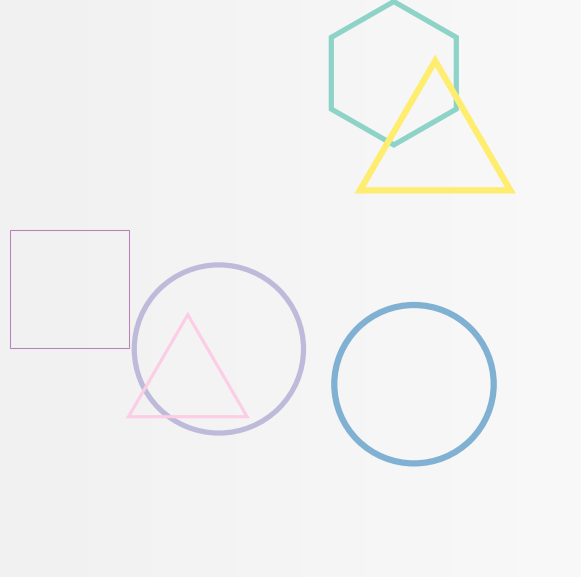[{"shape": "hexagon", "thickness": 2.5, "radius": 0.62, "center": [0.678, 0.872]}, {"shape": "circle", "thickness": 2.5, "radius": 0.73, "center": [0.377, 0.395]}, {"shape": "circle", "thickness": 3, "radius": 0.69, "center": [0.712, 0.334]}, {"shape": "triangle", "thickness": 1.5, "radius": 0.59, "center": [0.323, 0.336]}, {"shape": "square", "thickness": 0.5, "radius": 0.51, "center": [0.119, 0.498]}, {"shape": "triangle", "thickness": 3, "radius": 0.75, "center": [0.749, 0.744]}]